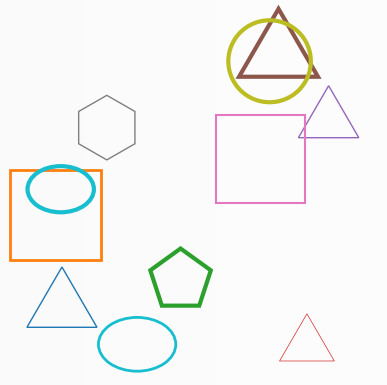[{"shape": "triangle", "thickness": 1, "radius": 0.52, "center": [0.16, 0.202]}, {"shape": "square", "thickness": 2, "radius": 0.58, "center": [0.144, 0.442]}, {"shape": "pentagon", "thickness": 3, "radius": 0.41, "center": [0.466, 0.272]}, {"shape": "triangle", "thickness": 0.5, "radius": 0.41, "center": [0.792, 0.103]}, {"shape": "triangle", "thickness": 1, "radius": 0.45, "center": [0.848, 0.687]}, {"shape": "triangle", "thickness": 3, "radius": 0.59, "center": [0.719, 0.859]}, {"shape": "square", "thickness": 1.5, "radius": 0.57, "center": [0.672, 0.588]}, {"shape": "hexagon", "thickness": 1, "radius": 0.42, "center": [0.276, 0.669]}, {"shape": "circle", "thickness": 3, "radius": 0.53, "center": [0.696, 0.841]}, {"shape": "oval", "thickness": 2, "radius": 0.5, "center": [0.354, 0.106]}, {"shape": "oval", "thickness": 3, "radius": 0.43, "center": [0.157, 0.509]}]